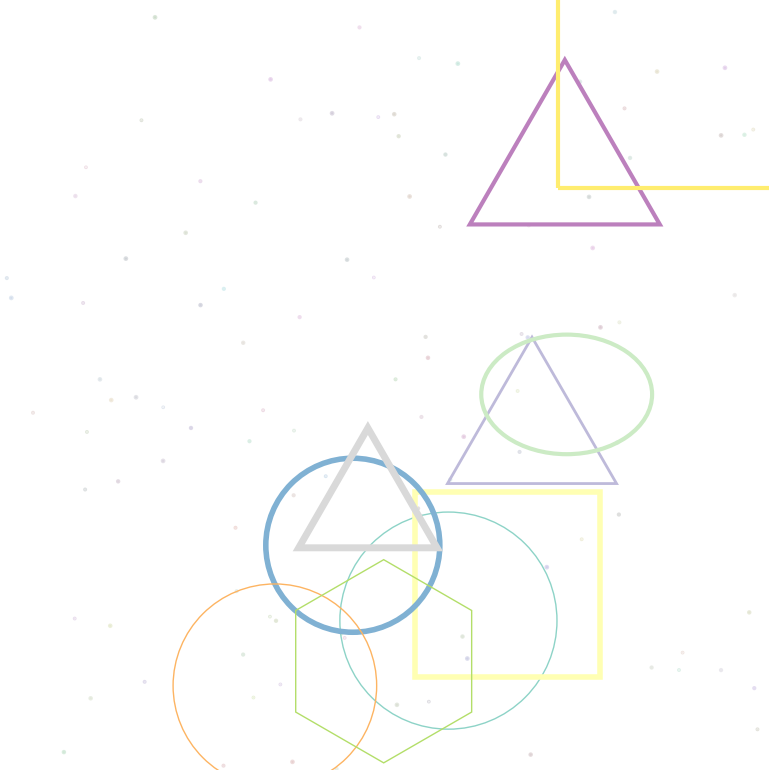[{"shape": "circle", "thickness": 0.5, "radius": 0.7, "center": [0.582, 0.194]}, {"shape": "square", "thickness": 2, "radius": 0.6, "center": [0.659, 0.241]}, {"shape": "triangle", "thickness": 1, "radius": 0.63, "center": [0.691, 0.435]}, {"shape": "circle", "thickness": 2, "radius": 0.56, "center": [0.458, 0.292]}, {"shape": "circle", "thickness": 0.5, "radius": 0.66, "center": [0.357, 0.109]}, {"shape": "hexagon", "thickness": 0.5, "radius": 0.66, "center": [0.498, 0.141]}, {"shape": "triangle", "thickness": 2.5, "radius": 0.52, "center": [0.478, 0.34]}, {"shape": "triangle", "thickness": 1.5, "radius": 0.71, "center": [0.734, 0.78]}, {"shape": "oval", "thickness": 1.5, "radius": 0.55, "center": [0.736, 0.488]}, {"shape": "square", "thickness": 1.5, "radius": 0.7, "center": [0.865, 0.896]}]